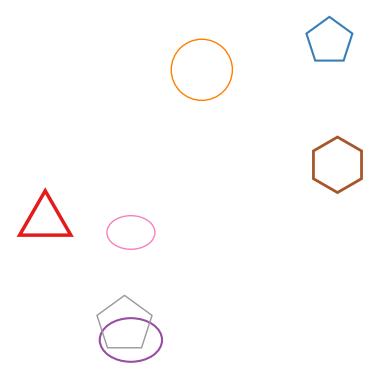[{"shape": "triangle", "thickness": 2.5, "radius": 0.38, "center": [0.117, 0.428]}, {"shape": "pentagon", "thickness": 1.5, "radius": 0.31, "center": [0.856, 0.893]}, {"shape": "oval", "thickness": 1.5, "radius": 0.4, "center": [0.34, 0.117]}, {"shape": "circle", "thickness": 1, "radius": 0.4, "center": [0.524, 0.819]}, {"shape": "hexagon", "thickness": 2, "radius": 0.36, "center": [0.877, 0.572]}, {"shape": "oval", "thickness": 1, "radius": 0.31, "center": [0.34, 0.396]}, {"shape": "pentagon", "thickness": 1, "radius": 0.38, "center": [0.323, 0.158]}]